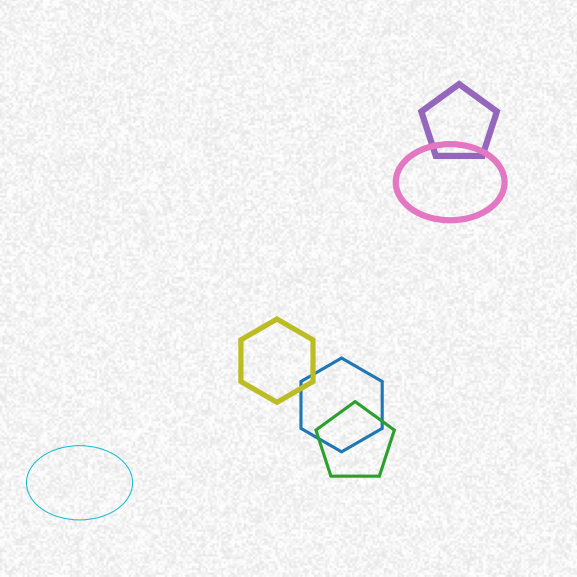[{"shape": "hexagon", "thickness": 1.5, "radius": 0.41, "center": [0.591, 0.298]}, {"shape": "pentagon", "thickness": 1.5, "radius": 0.36, "center": [0.615, 0.232]}, {"shape": "pentagon", "thickness": 3, "radius": 0.34, "center": [0.795, 0.785]}, {"shape": "oval", "thickness": 3, "radius": 0.47, "center": [0.78, 0.684]}, {"shape": "hexagon", "thickness": 2.5, "radius": 0.36, "center": [0.48, 0.375]}, {"shape": "oval", "thickness": 0.5, "radius": 0.46, "center": [0.138, 0.163]}]